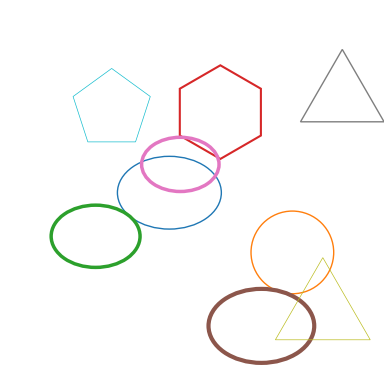[{"shape": "oval", "thickness": 1, "radius": 0.67, "center": [0.44, 0.499]}, {"shape": "circle", "thickness": 1, "radius": 0.54, "center": [0.759, 0.344]}, {"shape": "oval", "thickness": 2.5, "radius": 0.58, "center": [0.248, 0.386]}, {"shape": "hexagon", "thickness": 1.5, "radius": 0.61, "center": [0.572, 0.709]}, {"shape": "oval", "thickness": 3, "radius": 0.69, "center": [0.679, 0.154]}, {"shape": "oval", "thickness": 2.5, "radius": 0.5, "center": [0.468, 0.573]}, {"shape": "triangle", "thickness": 1, "radius": 0.63, "center": [0.889, 0.746]}, {"shape": "triangle", "thickness": 0.5, "radius": 0.71, "center": [0.838, 0.189]}, {"shape": "pentagon", "thickness": 0.5, "radius": 0.53, "center": [0.29, 0.717]}]